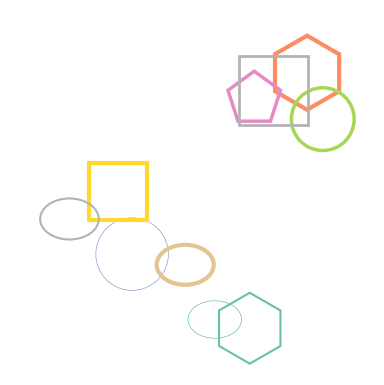[{"shape": "hexagon", "thickness": 1.5, "radius": 0.46, "center": [0.649, 0.147]}, {"shape": "oval", "thickness": 0.5, "radius": 0.35, "center": [0.558, 0.17]}, {"shape": "hexagon", "thickness": 3, "radius": 0.48, "center": [0.798, 0.811]}, {"shape": "circle", "thickness": 0.5, "radius": 0.47, "center": [0.343, 0.34]}, {"shape": "pentagon", "thickness": 2.5, "radius": 0.36, "center": [0.66, 0.743]}, {"shape": "circle", "thickness": 2.5, "radius": 0.41, "center": [0.838, 0.691]}, {"shape": "square", "thickness": 3, "radius": 0.37, "center": [0.306, 0.502]}, {"shape": "oval", "thickness": 3, "radius": 0.37, "center": [0.481, 0.312]}, {"shape": "square", "thickness": 2, "radius": 0.45, "center": [0.71, 0.766]}, {"shape": "oval", "thickness": 1.5, "radius": 0.38, "center": [0.18, 0.431]}]